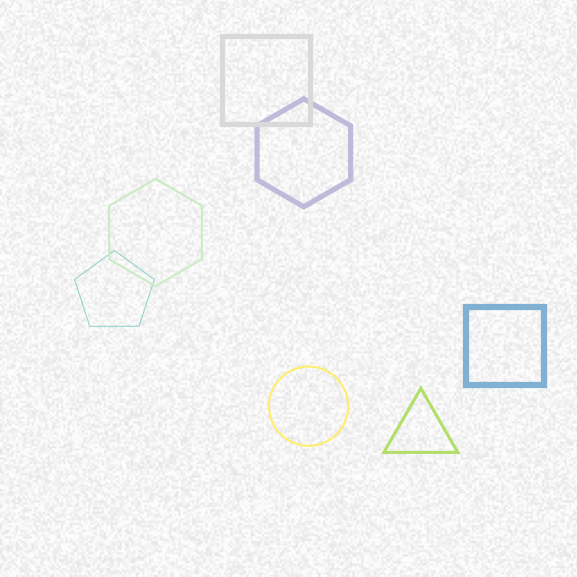[{"shape": "pentagon", "thickness": 0.5, "radius": 0.36, "center": [0.198, 0.493]}, {"shape": "hexagon", "thickness": 2.5, "radius": 0.47, "center": [0.526, 0.735]}, {"shape": "square", "thickness": 3, "radius": 0.34, "center": [0.875, 0.4]}, {"shape": "triangle", "thickness": 1.5, "radius": 0.37, "center": [0.729, 0.253]}, {"shape": "square", "thickness": 2.5, "radius": 0.38, "center": [0.461, 0.86]}, {"shape": "hexagon", "thickness": 1, "radius": 0.46, "center": [0.269, 0.597]}, {"shape": "circle", "thickness": 1, "radius": 0.34, "center": [0.534, 0.296]}]